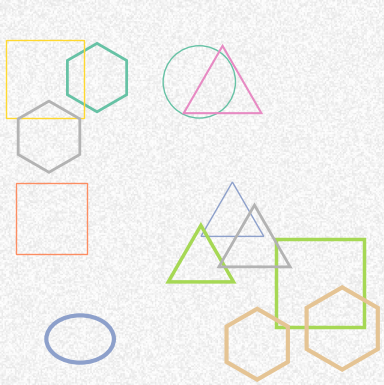[{"shape": "hexagon", "thickness": 2, "radius": 0.44, "center": [0.252, 0.798]}, {"shape": "circle", "thickness": 1, "radius": 0.47, "center": [0.518, 0.787]}, {"shape": "square", "thickness": 1, "radius": 0.46, "center": [0.134, 0.433]}, {"shape": "triangle", "thickness": 1, "radius": 0.47, "center": [0.604, 0.433]}, {"shape": "oval", "thickness": 3, "radius": 0.44, "center": [0.208, 0.119]}, {"shape": "triangle", "thickness": 1.5, "radius": 0.58, "center": [0.578, 0.764]}, {"shape": "square", "thickness": 2.5, "radius": 0.57, "center": [0.832, 0.266]}, {"shape": "triangle", "thickness": 2.5, "radius": 0.49, "center": [0.522, 0.317]}, {"shape": "square", "thickness": 1, "radius": 0.5, "center": [0.117, 0.795]}, {"shape": "hexagon", "thickness": 3, "radius": 0.46, "center": [0.668, 0.106]}, {"shape": "hexagon", "thickness": 3, "radius": 0.53, "center": [0.889, 0.147]}, {"shape": "hexagon", "thickness": 2, "radius": 0.46, "center": [0.127, 0.645]}, {"shape": "triangle", "thickness": 2, "radius": 0.53, "center": [0.661, 0.36]}]